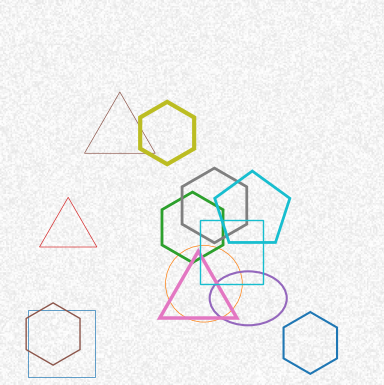[{"shape": "square", "thickness": 0.5, "radius": 0.44, "center": [0.159, 0.108]}, {"shape": "hexagon", "thickness": 1.5, "radius": 0.4, "center": [0.806, 0.109]}, {"shape": "circle", "thickness": 0.5, "radius": 0.5, "center": [0.53, 0.263]}, {"shape": "hexagon", "thickness": 2, "radius": 0.46, "center": [0.5, 0.41]}, {"shape": "triangle", "thickness": 0.5, "radius": 0.43, "center": [0.177, 0.401]}, {"shape": "oval", "thickness": 1.5, "radius": 0.5, "center": [0.645, 0.225]}, {"shape": "hexagon", "thickness": 1, "radius": 0.4, "center": [0.138, 0.132]}, {"shape": "triangle", "thickness": 0.5, "radius": 0.53, "center": [0.311, 0.655]}, {"shape": "triangle", "thickness": 2.5, "radius": 0.58, "center": [0.515, 0.232]}, {"shape": "hexagon", "thickness": 2, "radius": 0.49, "center": [0.557, 0.466]}, {"shape": "hexagon", "thickness": 3, "radius": 0.4, "center": [0.434, 0.654]}, {"shape": "square", "thickness": 1, "radius": 0.41, "center": [0.602, 0.346]}, {"shape": "pentagon", "thickness": 2, "radius": 0.51, "center": [0.655, 0.453]}]